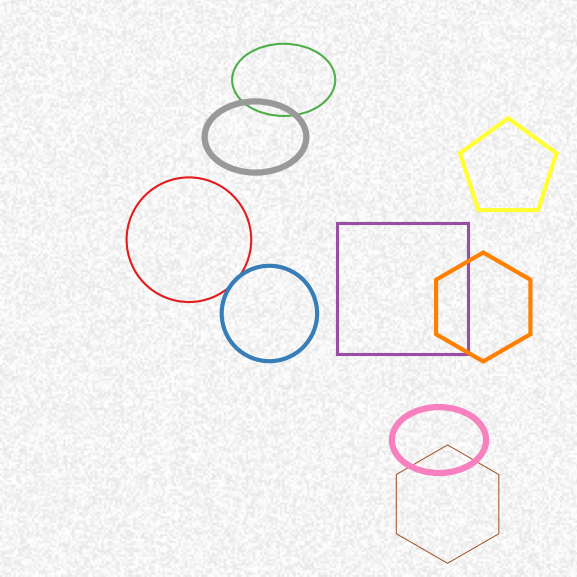[{"shape": "circle", "thickness": 1, "radius": 0.54, "center": [0.327, 0.584]}, {"shape": "circle", "thickness": 2, "radius": 0.41, "center": [0.467, 0.456]}, {"shape": "oval", "thickness": 1, "radius": 0.45, "center": [0.491, 0.861]}, {"shape": "square", "thickness": 1.5, "radius": 0.57, "center": [0.698, 0.499]}, {"shape": "hexagon", "thickness": 2, "radius": 0.47, "center": [0.837, 0.468]}, {"shape": "pentagon", "thickness": 2, "radius": 0.44, "center": [0.88, 0.707]}, {"shape": "hexagon", "thickness": 0.5, "radius": 0.51, "center": [0.775, 0.126]}, {"shape": "oval", "thickness": 3, "radius": 0.41, "center": [0.76, 0.237]}, {"shape": "oval", "thickness": 3, "radius": 0.44, "center": [0.442, 0.762]}]